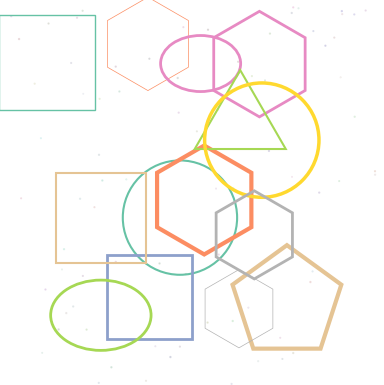[{"shape": "square", "thickness": 1, "radius": 0.62, "center": [0.122, 0.838]}, {"shape": "circle", "thickness": 1.5, "radius": 0.74, "center": [0.467, 0.435]}, {"shape": "hexagon", "thickness": 0.5, "radius": 0.61, "center": [0.384, 0.886]}, {"shape": "hexagon", "thickness": 3, "radius": 0.71, "center": [0.53, 0.481]}, {"shape": "square", "thickness": 2, "radius": 0.55, "center": [0.388, 0.228]}, {"shape": "hexagon", "thickness": 2, "radius": 0.69, "center": [0.674, 0.834]}, {"shape": "oval", "thickness": 2, "radius": 0.52, "center": [0.521, 0.835]}, {"shape": "oval", "thickness": 2, "radius": 0.65, "center": [0.262, 0.181]}, {"shape": "triangle", "thickness": 1.5, "radius": 0.68, "center": [0.624, 0.681]}, {"shape": "circle", "thickness": 2.5, "radius": 0.74, "center": [0.68, 0.636]}, {"shape": "square", "thickness": 1.5, "radius": 0.59, "center": [0.262, 0.435]}, {"shape": "pentagon", "thickness": 3, "radius": 0.74, "center": [0.745, 0.215]}, {"shape": "hexagon", "thickness": 2, "radius": 0.57, "center": [0.66, 0.39]}, {"shape": "hexagon", "thickness": 0.5, "radius": 0.51, "center": [0.621, 0.198]}]